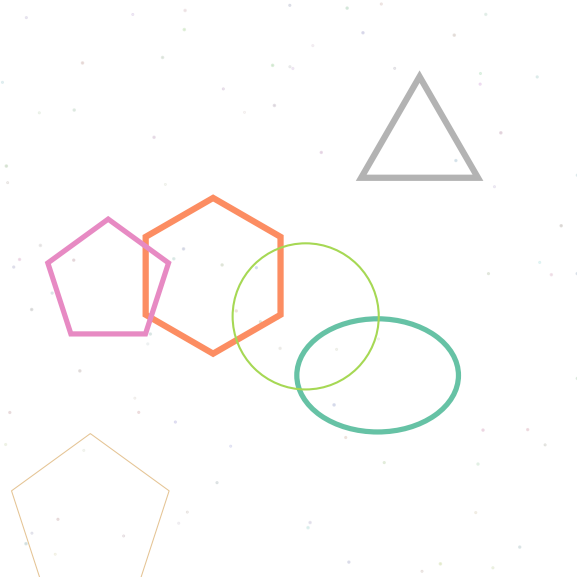[{"shape": "oval", "thickness": 2.5, "radius": 0.7, "center": [0.654, 0.349]}, {"shape": "hexagon", "thickness": 3, "radius": 0.67, "center": [0.369, 0.522]}, {"shape": "pentagon", "thickness": 2.5, "radius": 0.55, "center": [0.187, 0.51]}, {"shape": "circle", "thickness": 1, "radius": 0.63, "center": [0.529, 0.451]}, {"shape": "pentagon", "thickness": 0.5, "radius": 0.72, "center": [0.156, 0.105]}, {"shape": "triangle", "thickness": 3, "radius": 0.58, "center": [0.727, 0.75]}]